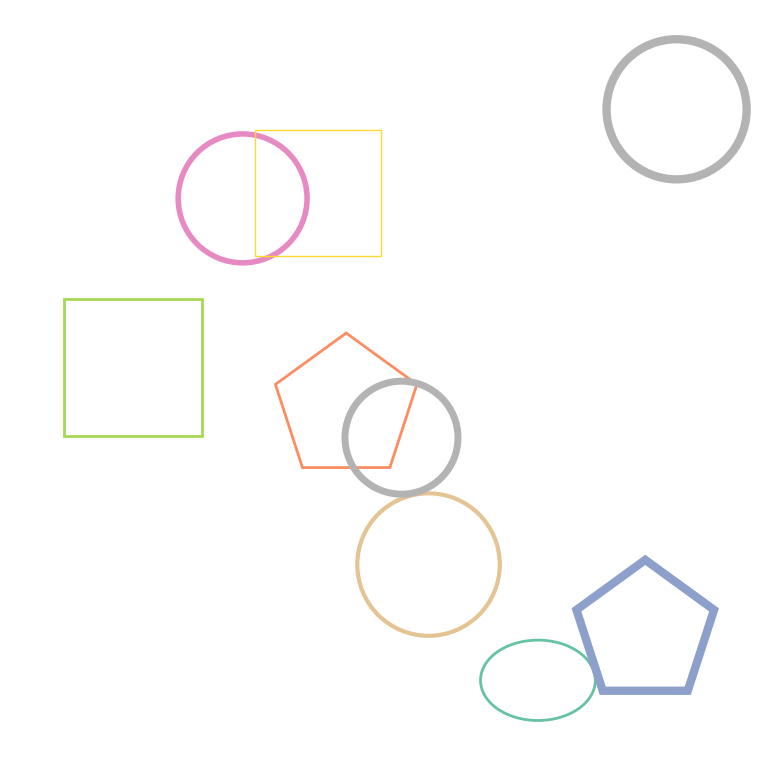[{"shape": "oval", "thickness": 1, "radius": 0.37, "center": [0.699, 0.116]}, {"shape": "pentagon", "thickness": 1, "radius": 0.48, "center": [0.45, 0.471]}, {"shape": "pentagon", "thickness": 3, "radius": 0.47, "center": [0.838, 0.179]}, {"shape": "circle", "thickness": 2, "radius": 0.42, "center": [0.315, 0.742]}, {"shape": "square", "thickness": 1, "radius": 0.45, "center": [0.173, 0.523]}, {"shape": "square", "thickness": 0.5, "radius": 0.41, "center": [0.413, 0.749]}, {"shape": "circle", "thickness": 1.5, "radius": 0.46, "center": [0.557, 0.267]}, {"shape": "circle", "thickness": 3, "radius": 0.45, "center": [0.879, 0.858]}, {"shape": "circle", "thickness": 2.5, "radius": 0.37, "center": [0.521, 0.432]}]